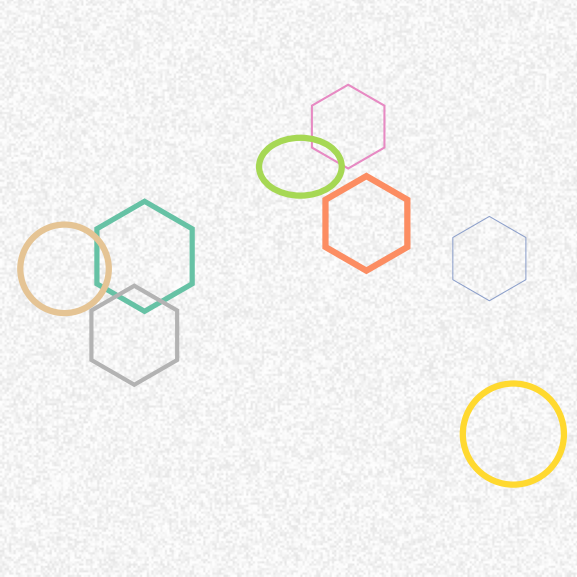[{"shape": "hexagon", "thickness": 2.5, "radius": 0.48, "center": [0.25, 0.555]}, {"shape": "hexagon", "thickness": 3, "radius": 0.41, "center": [0.634, 0.612]}, {"shape": "hexagon", "thickness": 0.5, "radius": 0.37, "center": [0.847, 0.551]}, {"shape": "hexagon", "thickness": 1, "radius": 0.36, "center": [0.603, 0.78]}, {"shape": "oval", "thickness": 3, "radius": 0.36, "center": [0.52, 0.71]}, {"shape": "circle", "thickness": 3, "radius": 0.44, "center": [0.889, 0.247]}, {"shape": "circle", "thickness": 3, "radius": 0.38, "center": [0.112, 0.534]}, {"shape": "hexagon", "thickness": 2, "radius": 0.43, "center": [0.233, 0.419]}]